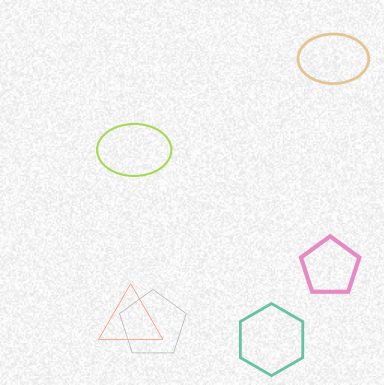[{"shape": "hexagon", "thickness": 2, "radius": 0.47, "center": [0.705, 0.118]}, {"shape": "triangle", "thickness": 0.5, "radius": 0.48, "center": [0.34, 0.167]}, {"shape": "pentagon", "thickness": 3, "radius": 0.4, "center": [0.858, 0.307]}, {"shape": "oval", "thickness": 1.5, "radius": 0.48, "center": [0.349, 0.611]}, {"shape": "oval", "thickness": 2, "radius": 0.46, "center": [0.866, 0.847]}, {"shape": "pentagon", "thickness": 0.5, "radius": 0.46, "center": [0.397, 0.157]}]